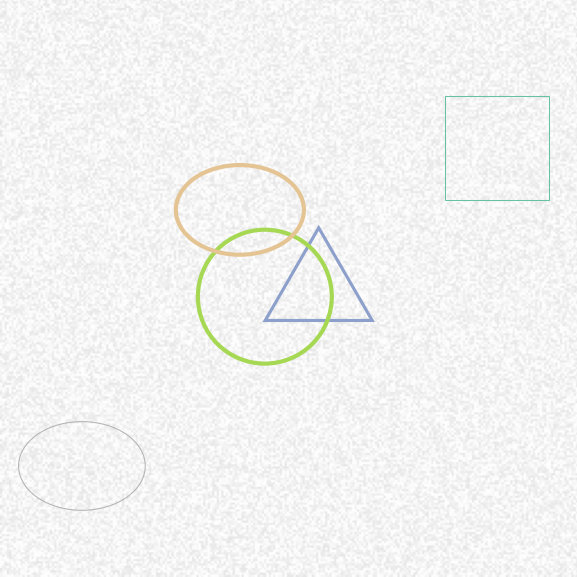[{"shape": "square", "thickness": 0.5, "radius": 0.45, "center": [0.861, 0.743]}, {"shape": "triangle", "thickness": 1.5, "radius": 0.53, "center": [0.552, 0.498]}, {"shape": "circle", "thickness": 2, "radius": 0.58, "center": [0.459, 0.485]}, {"shape": "oval", "thickness": 2, "radius": 0.55, "center": [0.415, 0.636]}, {"shape": "oval", "thickness": 0.5, "radius": 0.55, "center": [0.142, 0.192]}]